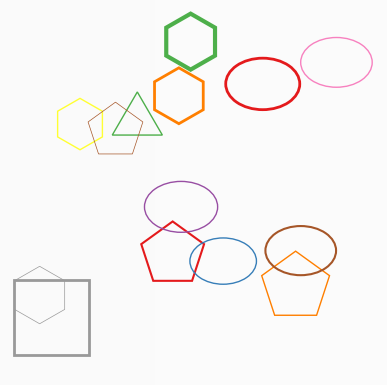[{"shape": "pentagon", "thickness": 1.5, "radius": 0.43, "center": [0.446, 0.34]}, {"shape": "oval", "thickness": 2, "radius": 0.48, "center": [0.678, 0.782]}, {"shape": "oval", "thickness": 1, "radius": 0.43, "center": [0.576, 0.322]}, {"shape": "triangle", "thickness": 1, "radius": 0.37, "center": [0.354, 0.687]}, {"shape": "hexagon", "thickness": 3, "radius": 0.36, "center": [0.492, 0.892]}, {"shape": "oval", "thickness": 1, "radius": 0.47, "center": [0.467, 0.463]}, {"shape": "hexagon", "thickness": 2, "radius": 0.36, "center": [0.462, 0.751]}, {"shape": "pentagon", "thickness": 1, "radius": 0.46, "center": [0.763, 0.256]}, {"shape": "hexagon", "thickness": 1, "radius": 0.33, "center": [0.206, 0.678]}, {"shape": "oval", "thickness": 1.5, "radius": 0.46, "center": [0.776, 0.349]}, {"shape": "pentagon", "thickness": 0.5, "radius": 0.37, "center": [0.298, 0.66]}, {"shape": "oval", "thickness": 1, "radius": 0.46, "center": [0.868, 0.838]}, {"shape": "hexagon", "thickness": 0.5, "radius": 0.37, "center": [0.102, 0.234]}, {"shape": "square", "thickness": 2, "radius": 0.49, "center": [0.133, 0.175]}]